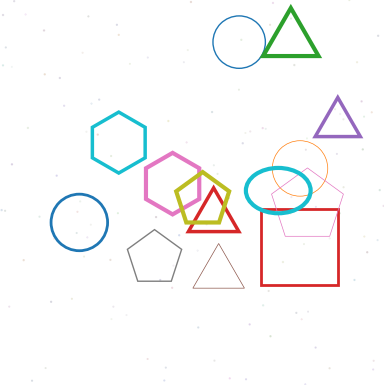[{"shape": "circle", "thickness": 2, "radius": 0.37, "center": [0.206, 0.422]}, {"shape": "circle", "thickness": 1, "radius": 0.34, "center": [0.621, 0.891]}, {"shape": "circle", "thickness": 0.5, "radius": 0.36, "center": [0.779, 0.562]}, {"shape": "triangle", "thickness": 3, "radius": 0.42, "center": [0.755, 0.896]}, {"shape": "square", "thickness": 2, "radius": 0.5, "center": [0.778, 0.359]}, {"shape": "triangle", "thickness": 2.5, "radius": 0.38, "center": [0.555, 0.436]}, {"shape": "triangle", "thickness": 2.5, "radius": 0.34, "center": [0.877, 0.679]}, {"shape": "triangle", "thickness": 0.5, "radius": 0.39, "center": [0.568, 0.29]}, {"shape": "hexagon", "thickness": 3, "radius": 0.4, "center": [0.448, 0.523]}, {"shape": "pentagon", "thickness": 0.5, "radius": 0.49, "center": [0.799, 0.466]}, {"shape": "pentagon", "thickness": 1, "radius": 0.37, "center": [0.401, 0.329]}, {"shape": "pentagon", "thickness": 3, "radius": 0.36, "center": [0.526, 0.481]}, {"shape": "oval", "thickness": 3, "radius": 0.42, "center": [0.723, 0.505]}, {"shape": "hexagon", "thickness": 2.5, "radius": 0.4, "center": [0.308, 0.63]}]